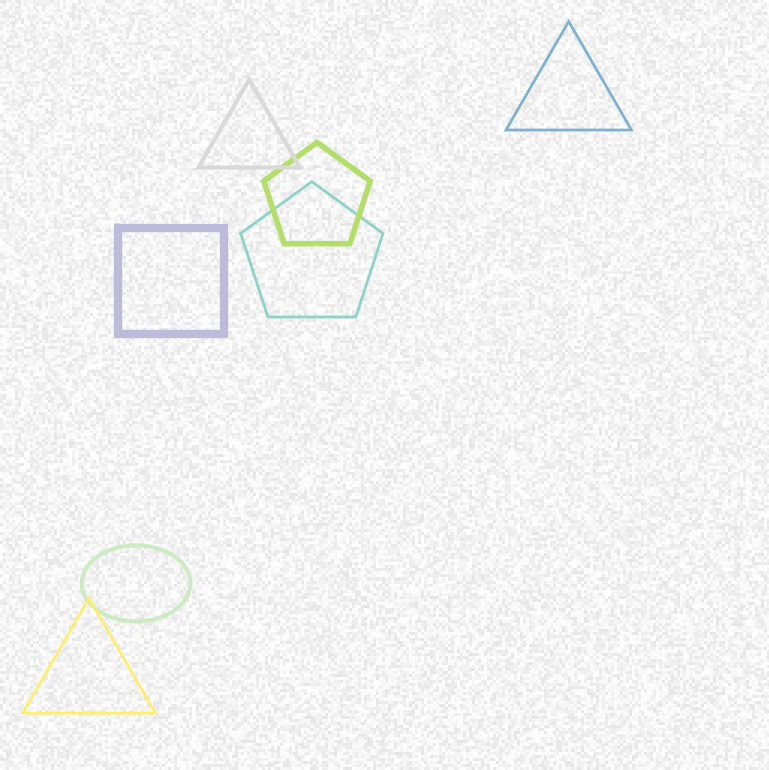[{"shape": "pentagon", "thickness": 1, "radius": 0.49, "center": [0.405, 0.667]}, {"shape": "square", "thickness": 3, "radius": 0.34, "center": [0.222, 0.635]}, {"shape": "triangle", "thickness": 1, "radius": 0.47, "center": [0.739, 0.878]}, {"shape": "pentagon", "thickness": 2, "radius": 0.36, "center": [0.412, 0.742]}, {"shape": "triangle", "thickness": 1.5, "radius": 0.38, "center": [0.324, 0.82]}, {"shape": "oval", "thickness": 1.5, "radius": 0.35, "center": [0.177, 0.242]}, {"shape": "triangle", "thickness": 1, "radius": 0.5, "center": [0.116, 0.124]}]